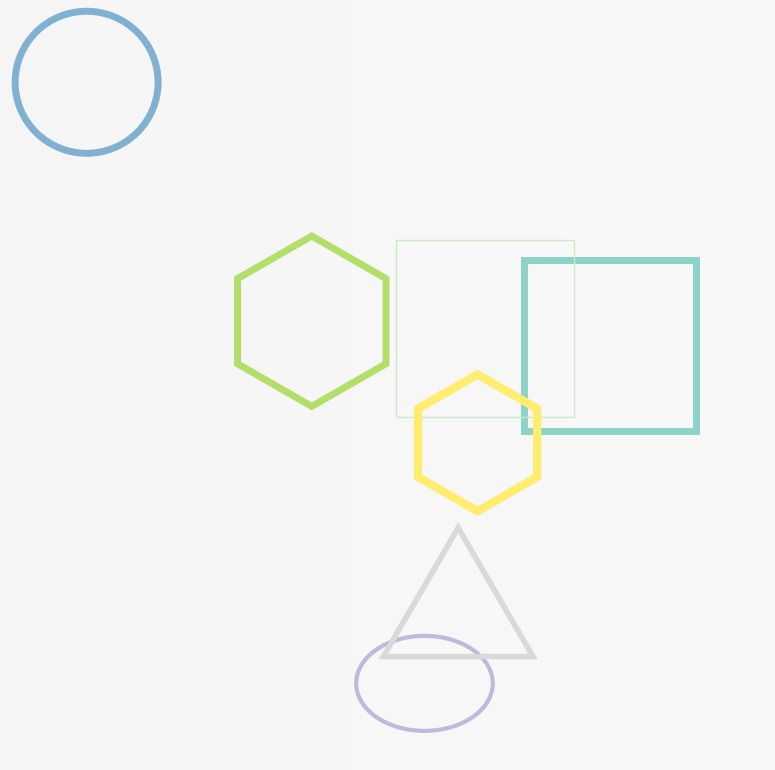[{"shape": "square", "thickness": 2.5, "radius": 0.55, "center": [0.787, 0.551]}, {"shape": "oval", "thickness": 1.5, "radius": 0.44, "center": [0.548, 0.113]}, {"shape": "circle", "thickness": 2.5, "radius": 0.46, "center": [0.112, 0.893]}, {"shape": "hexagon", "thickness": 2.5, "radius": 0.55, "center": [0.402, 0.583]}, {"shape": "triangle", "thickness": 2, "radius": 0.56, "center": [0.591, 0.203]}, {"shape": "square", "thickness": 0.5, "radius": 0.57, "center": [0.626, 0.573]}, {"shape": "hexagon", "thickness": 3, "radius": 0.44, "center": [0.616, 0.425]}]